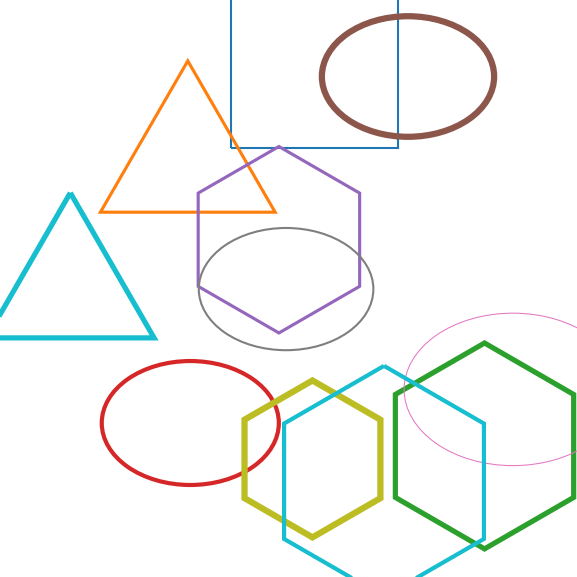[{"shape": "square", "thickness": 1, "radius": 0.72, "center": [0.544, 0.887]}, {"shape": "triangle", "thickness": 1.5, "radius": 0.87, "center": [0.325, 0.719]}, {"shape": "hexagon", "thickness": 2.5, "radius": 0.89, "center": [0.839, 0.227]}, {"shape": "oval", "thickness": 2, "radius": 0.77, "center": [0.33, 0.267]}, {"shape": "hexagon", "thickness": 1.5, "radius": 0.81, "center": [0.483, 0.584]}, {"shape": "oval", "thickness": 3, "radius": 0.75, "center": [0.706, 0.867]}, {"shape": "oval", "thickness": 0.5, "radius": 0.94, "center": [0.888, 0.325]}, {"shape": "oval", "thickness": 1, "radius": 0.76, "center": [0.495, 0.499]}, {"shape": "hexagon", "thickness": 3, "radius": 0.68, "center": [0.541, 0.204]}, {"shape": "triangle", "thickness": 2.5, "radius": 0.84, "center": [0.122, 0.498]}, {"shape": "hexagon", "thickness": 2, "radius": 1.0, "center": [0.665, 0.166]}]